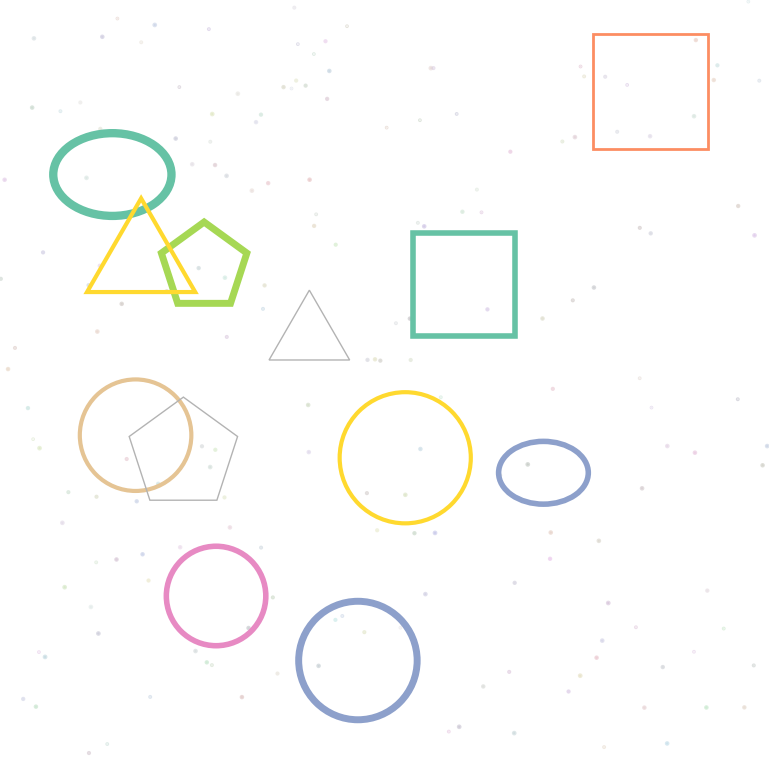[{"shape": "oval", "thickness": 3, "radius": 0.38, "center": [0.146, 0.773]}, {"shape": "square", "thickness": 2, "radius": 0.33, "center": [0.603, 0.63]}, {"shape": "square", "thickness": 1, "radius": 0.37, "center": [0.845, 0.882]}, {"shape": "oval", "thickness": 2, "radius": 0.29, "center": [0.706, 0.386]}, {"shape": "circle", "thickness": 2.5, "radius": 0.38, "center": [0.465, 0.142]}, {"shape": "circle", "thickness": 2, "radius": 0.32, "center": [0.281, 0.226]}, {"shape": "pentagon", "thickness": 2.5, "radius": 0.29, "center": [0.265, 0.653]}, {"shape": "triangle", "thickness": 1.5, "radius": 0.41, "center": [0.183, 0.661]}, {"shape": "circle", "thickness": 1.5, "radius": 0.43, "center": [0.526, 0.406]}, {"shape": "circle", "thickness": 1.5, "radius": 0.36, "center": [0.176, 0.435]}, {"shape": "triangle", "thickness": 0.5, "radius": 0.3, "center": [0.402, 0.563]}, {"shape": "pentagon", "thickness": 0.5, "radius": 0.37, "center": [0.238, 0.41]}]